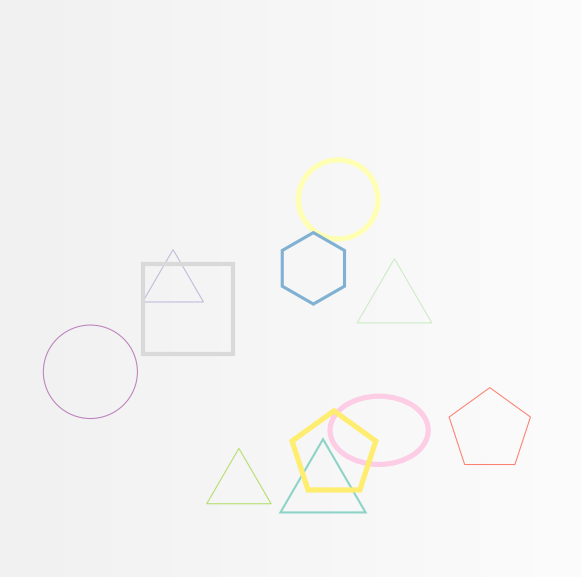[{"shape": "triangle", "thickness": 1, "radius": 0.42, "center": [0.556, 0.154]}, {"shape": "circle", "thickness": 2.5, "radius": 0.34, "center": [0.582, 0.654]}, {"shape": "triangle", "thickness": 0.5, "radius": 0.3, "center": [0.298, 0.506]}, {"shape": "pentagon", "thickness": 0.5, "radius": 0.37, "center": [0.843, 0.254]}, {"shape": "hexagon", "thickness": 1.5, "radius": 0.31, "center": [0.539, 0.534]}, {"shape": "triangle", "thickness": 0.5, "radius": 0.32, "center": [0.411, 0.159]}, {"shape": "oval", "thickness": 2.5, "radius": 0.42, "center": [0.652, 0.254]}, {"shape": "square", "thickness": 2, "radius": 0.39, "center": [0.323, 0.464]}, {"shape": "circle", "thickness": 0.5, "radius": 0.4, "center": [0.155, 0.355]}, {"shape": "triangle", "thickness": 0.5, "radius": 0.37, "center": [0.679, 0.477]}, {"shape": "pentagon", "thickness": 2.5, "radius": 0.38, "center": [0.574, 0.212]}]